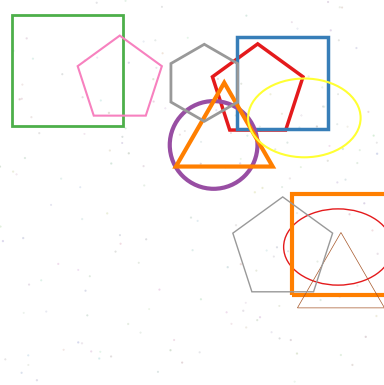[{"shape": "pentagon", "thickness": 2.5, "radius": 0.62, "center": [0.669, 0.762]}, {"shape": "oval", "thickness": 1, "radius": 0.71, "center": [0.878, 0.358]}, {"shape": "square", "thickness": 2.5, "radius": 0.59, "center": [0.734, 0.784]}, {"shape": "square", "thickness": 2, "radius": 0.72, "center": [0.175, 0.817]}, {"shape": "circle", "thickness": 3, "radius": 0.57, "center": [0.555, 0.624]}, {"shape": "square", "thickness": 3, "radius": 0.65, "center": [0.888, 0.366]}, {"shape": "triangle", "thickness": 3, "radius": 0.73, "center": [0.582, 0.64]}, {"shape": "oval", "thickness": 1.5, "radius": 0.73, "center": [0.791, 0.694]}, {"shape": "triangle", "thickness": 0.5, "radius": 0.65, "center": [0.886, 0.266]}, {"shape": "pentagon", "thickness": 1.5, "radius": 0.57, "center": [0.311, 0.793]}, {"shape": "pentagon", "thickness": 1, "radius": 0.68, "center": [0.734, 0.352]}, {"shape": "hexagon", "thickness": 2, "radius": 0.5, "center": [0.531, 0.785]}]